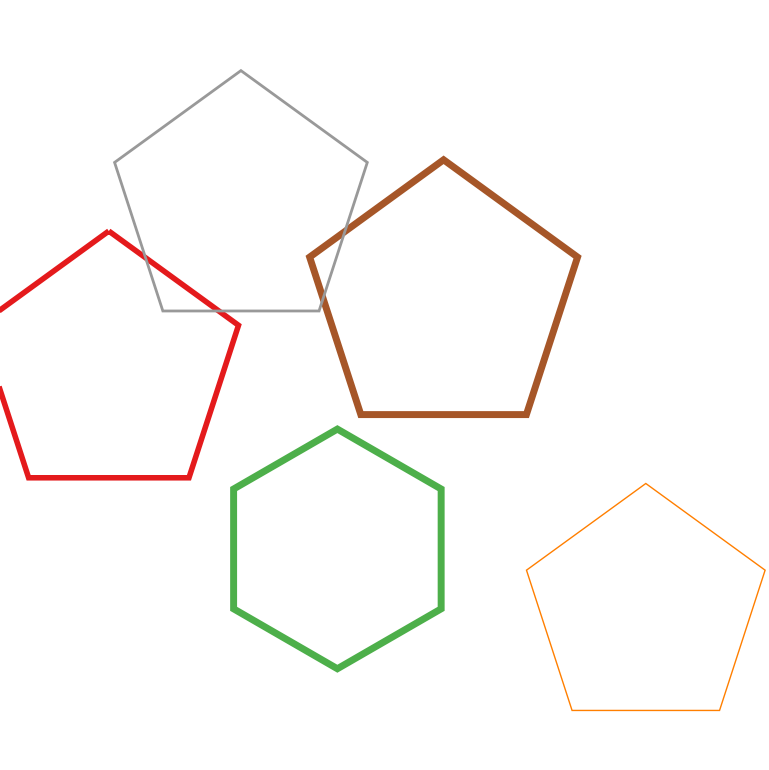[{"shape": "pentagon", "thickness": 2, "radius": 0.89, "center": [0.141, 0.523]}, {"shape": "hexagon", "thickness": 2.5, "radius": 0.78, "center": [0.438, 0.287]}, {"shape": "pentagon", "thickness": 0.5, "radius": 0.81, "center": [0.839, 0.209]}, {"shape": "pentagon", "thickness": 2.5, "radius": 0.91, "center": [0.576, 0.61]}, {"shape": "pentagon", "thickness": 1, "radius": 0.86, "center": [0.313, 0.736]}]